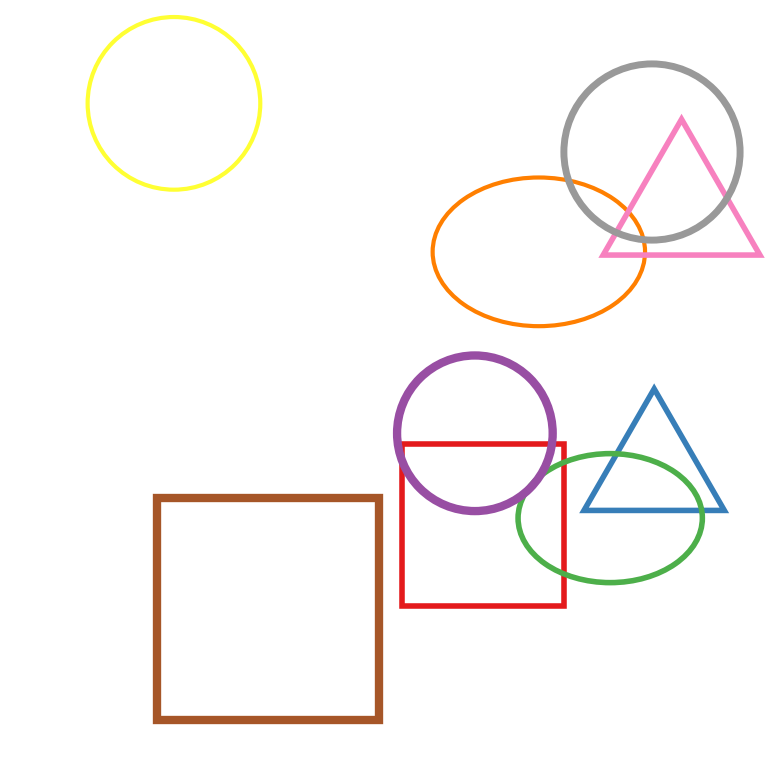[{"shape": "square", "thickness": 2, "radius": 0.53, "center": [0.627, 0.318]}, {"shape": "triangle", "thickness": 2, "radius": 0.53, "center": [0.85, 0.39]}, {"shape": "oval", "thickness": 2, "radius": 0.6, "center": [0.792, 0.327]}, {"shape": "circle", "thickness": 3, "radius": 0.51, "center": [0.617, 0.437]}, {"shape": "oval", "thickness": 1.5, "radius": 0.69, "center": [0.7, 0.673]}, {"shape": "circle", "thickness": 1.5, "radius": 0.56, "center": [0.226, 0.866]}, {"shape": "square", "thickness": 3, "radius": 0.72, "center": [0.348, 0.209]}, {"shape": "triangle", "thickness": 2, "radius": 0.59, "center": [0.885, 0.728]}, {"shape": "circle", "thickness": 2.5, "radius": 0.57, "center": [0.847, 0.803]}]